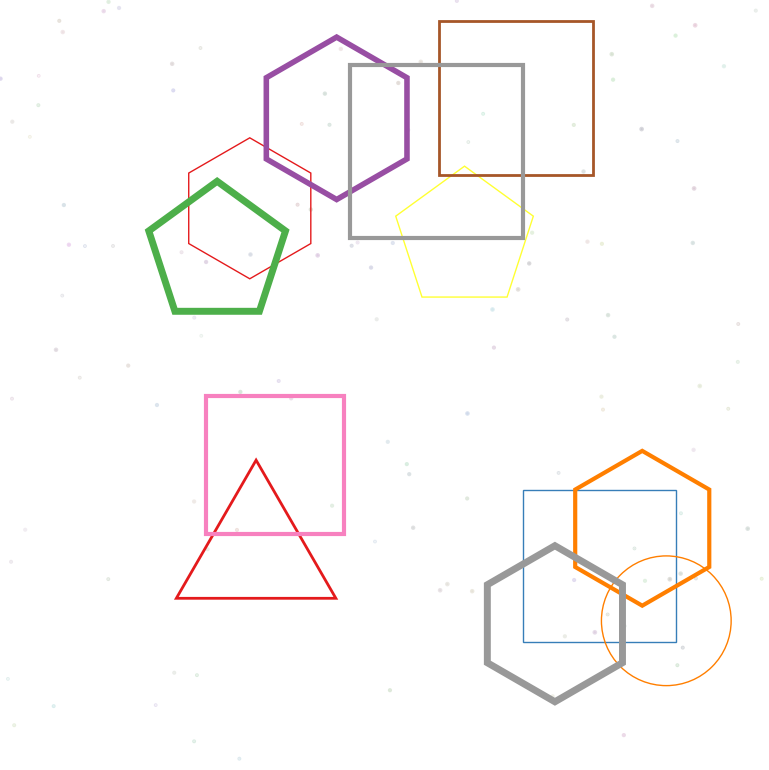[{"shape": "hexagon", "thickness": 0.5, "radius": 0.46, "center": [0.324, 0.729]}, {"shape": "triangle", "thickness": 1, "radius": 0.6, "center": [0.333, 0.283]}, {"shape": "square", "thickness": 0.5, "radius": 0.49, "center": [0.779, 0.265]}, {"shape": "pentagon", "thickness": 2.5, "radius": 0.47, "center": [0.282, 0.671]}, {"shape": "hexagon", "thickness": 2, "radius": 0.53, "center": [0.437, 0.846]}, {"shape": "hexagon", "thickness": 1.5, "radius": 0.5, "center": [0.834, 0.314]}, {"shape": "circle", "thickness": 0.5, "radius": 0.42, "center": [0.865, 0.194]}, {"shape": "pentagon", "thickness": 0.5, "radius": 0.47, "center": [0.603, 0.69]}, {"shape": "square", "thickness": 1, "radius": 0.5, "center": [0.67, 0.873]}, {"shape": "square", "thickness": 1.5, "radius": 0.45, "center": [0.358, 0.396]}, {"shape": "hexagon", "thickness": 2.5, "radius": 0.51, "center": [0.721, 0.19]}, {"shape": "square", "thickness": 1.5, "radius": 0.56, "center": [0.567, 0.803]}]